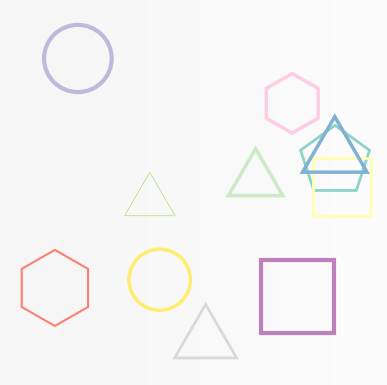[{"shape": "pentagon", "thickness": 2, "radius": 0.47, "center": [0.865, 0.581]}, {"shape": "square", "thickness": 2, "radius": 0.38, "center": [0.883, 0.514]}, {"shape": "circle", "thickness": 3, "radius": 0.44, "center": [0.201, 0.848]}, {"shape": "hexagon", "thickness": 1.5, "radius": 0.49, "center": [0.142, 0.252]}, {"shape": "triangle", "thickness": 2.5, "radius": 0.48, "center": [0.864, 0.601]}, {"shape": "triangle", "thickness": 0.5, "radius": 0.38, "center": [0.387, 0.477]}, {"shape": "hexagon", "thickness": 2.5, "radius": 0.39, "center": [0.754, 0.732]}, {"shape": "triangle", "thickness": 2, "radius": 0.46, "center": [0.531, 0.117]}, {"shape": "square", "thickness": 3, "radius": 0.47, "center": [0.768, 0.23]}, {"shape": "triangle", "thickness": 2.5, "radius": 0.41, "center": [0.66, 0.532]}, {"shape": "circle", "thickness": 2.5, "radius": 0.4, "center": [0.412, 0.273]}]